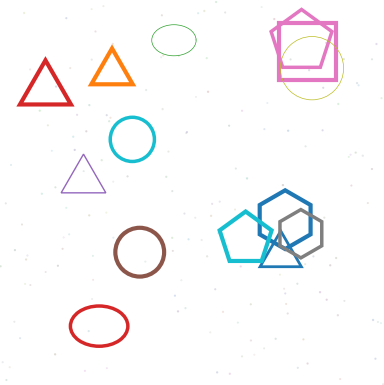[{"shape": "hexagon", "thickness": 3, "radius": 0.38, "center": [0.741, 0.429]}, {"shape": "triangle", "thickness": 2, "radius": 0.31, "center": [0.729, 0.338]}, {"shape": "triangle", "thickness": 3, "radius": 0.31, "center": [0.291, 0.812]}, {"shape": "oval", "thickness": 0.5, "radius": 0.29, "center": [0.452, 0.895]}, {"shape": "triangle", "thickness": 3, "radius": 0.38, "center": [0.118, 0.767]}, {"shape": "oval", "thickness": 2.5, "radius": 0.37, "center": [0.258, 0.153]}, {"shape": "triangle", "thickness": 1, "radius": 0.33, "center": [0.217, 0.533]}, {"shape": "circle", "thickness": 3, "radius": 0.32, "center": [0.363, 0.345]}, {"shape": "pentagon", "thickness": 2.5, "radius": 0.42, "center": [0.783, 0.892]}, {"shape": "square", "thickness": 3, "radius": 0.37, "center": [0.798, 0.866]}, {"shape": "hexagon", "thickness": 2.5, "radius": 0.31, "center": [0.781, 0.393]}, {"shape": "circle", "thickness": 0.5, "radius": 0.41, "center": [0.81, 0.823]}, {"shape": "circle", "thickness": 2.5, "radius": 0.29, "center": [0.344, 0.638]}, {"shape": "pentagon", "thickness": 3, "radius": 0.36, "center": [0.638, 0.38]}]